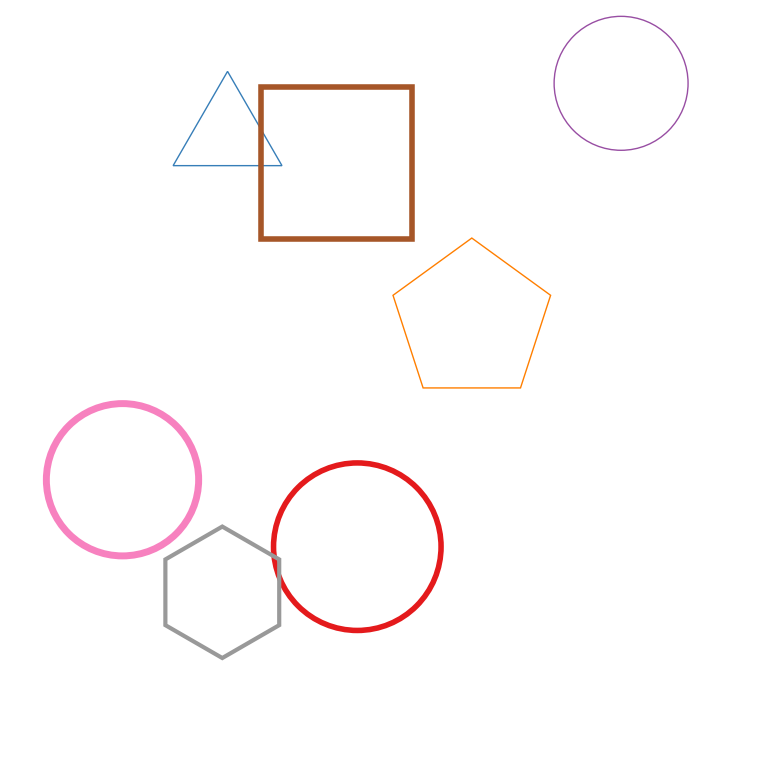[{"shape": "circle", "thickness": 2, "radius": 0.54, "center": [0.464, 0.29]}, {"shape": "triangle", "thickness": 0.5, "radius": 0.41, "center": [0.296, 0.826]}, {"shape": "circle", "thickness": 0.5, "radius": 0.43, "center": [0.807, 0.892]}, {"shape": "pentagon", "thickness": 0.5, "radius": 0.54, "center": [0.613, 0.583]}, {"shape": "square", "thickness": 2, "radius": 0.49, "center": [0.437, 0.788]}, {"shape": "circle", "thickness": 2.5, "radius": 0.49, "center": [0.159, 0.377]}, {"shape": "hexagon", "thickness": 1.5, "radius": 0.43, "center": [0.289, 0.231]}]